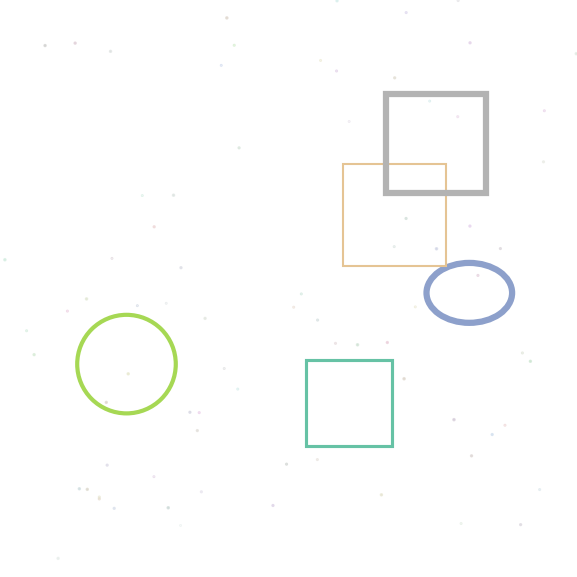[{"shape": "square", "thickness": 1.5, "radius": 0.37, "center": [0.605, 0.301]}, {"shape": "oval", "thickness": 3, "radius": 0.37, "center": [0.813, 0.492]}, {"shape": "circle", "thickness": 2, "radius": 0.43, "center": [0.219, 0.369]}, {"shape": "square", "thickness": 1, "radius": 0.44, "center": [0.683, 0.627]}, {"shape": "square", "thickness": 3, "radius": 0.43, "center": [0.755, 0.751]}]